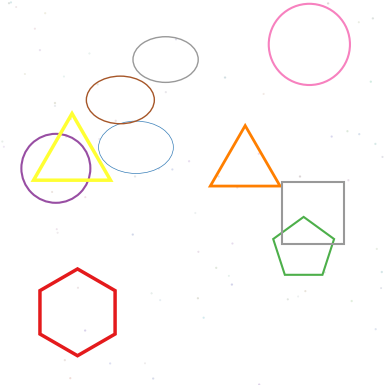[{"shape": "hexagon", "thickness": 2.5, "radius": 0.56, "center": [0.201, 0.189]}, {"shape": "oval", "thickness": 0.5, "radius": 0.49, "center": [0.353, 0.617]}, {"shape": "pentagon", "thickness": 1.5, "radius": 0.42, "center": [0.789, 0.353]}, {"shape": "circle", "thickness": 1.5, "radius": 0.45, "center": [0.145, 0.563]}, {"shape": "triangle", "thickness": 2, "radius": 0.52, "center": [0.637, 0.569]}, {"shape": "triangle", "thickness": 2.5, "radius": 0.58, "center": [0.187, 0.59]}, {"shape": "oval", "thickness": 1, "radius": 0.44, "center": [0.313, 0.74]}, {"shape": "circle", "thickness": 1.5, "radius": 0.53, "center": [0.804, 0.885]}, {"shape": "square", "thickness": 1.5, "radius": 0.4, "center": [0.813, 0.446]}, {"shape": "oval", "thickness": 1, "radius": 0.42, "center": [0.43, 0.845]}]